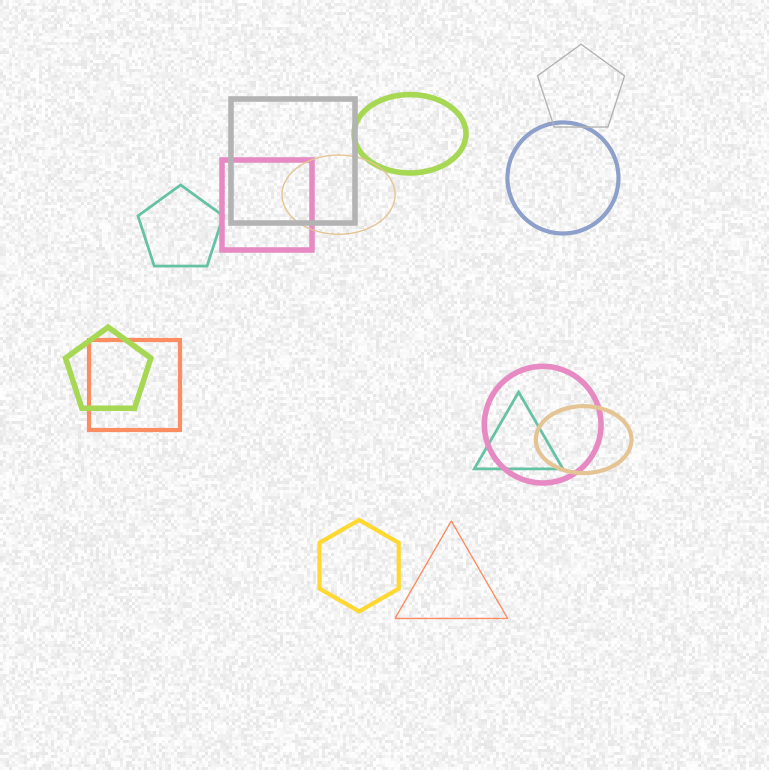[{"shape": "pentagon", "thickness": 1, "radius": 0.29, "center": [0.235, 0.702]}, {"shape": "triangle", "thickness": 1, "radius": 0.33, "center": [0.674, 0.424]}, {"shape": "square", "thickness": 1.5, "radius": 0.29, "center": [0.175, 0.5]}, {"shape": "triangle", "thickness": 0.5, "radius": 0.42, "center": [0.586, 0.239]}, {"shape": "circle", "thickness": 1.5, "radius": 0.36, "center": [0.731, 0.769]}, {"shape": "circle", "thickness": 2, "radius": 0.38, "center": [0.705, 0.449]}, {"shape": "square", "thickness": 2, "radius": 0.29, "center": [0.347, 0.734]}, {"shape": "pentagon", "thickness": 2, "radius": 0.29, "center": [0.141, 0.517]}, {"shape": "oval", "thickness": 2, "radius": 0.36, "center": [0.532, 0.826]}, {"shape": "hexagon", "thickness": 1.5, "radius": 0.3, "center": [0.466, 0.265]}, {"shape": "oval", "thickness": 1.5, "radius": 0.31, "center": [0.758, 0.429]}, {"shape": "oval", "thickness": 0.5, "radius": 0.37, "center": [0.44, 0.747]}, {"shape": "pentagon", "thickness": 0.5, "radius": 0.3, "center": [0.755, 0.883]}, {"shape": "square", "thickness": 2, "radius": 0.4, "center": [0.381, 0.791]}]